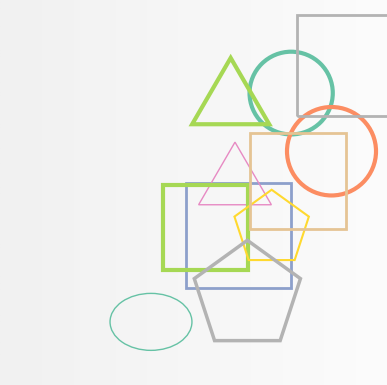[{"shape": "circle", "thickness": 3, "radius": 0.54, "center": [0.751, 0.758]}, {"shape": "oval", "thickness": 1, "radius": 0.53, "center": [0.39, 0.164]}, {"shape": "circle", "thickness": 3, "radius": 0.57, "center": [0.855, 0.607]}, {"shape": "square", "thickness": 2, "radius": 0.68, "center": [0.615, 0.389]}, {"shape": "triangle", "thickness": 1, "radius": 0.54, "center": [0.606, 0.522]}, {"shape": "triangle", "thickness": 3, "radius": 0.57, "center": [0.595, 0.735]}, {"shape": "square", "thickness": 3, "radius": 0.55, "center": [0.531, 0.409]}, {"shape": "pentagon", "thickness": 1.5, "radius": 0.5, "center": [0.701, 0.406]}, {"shape": "square", "thickness": 2, "radius": 0.62, "center": [0.769, 0.53]}, {"shape": "pentagon", "thickness": 2.5, "radius": 0.72, "center": [0.638, 0.232]}, {"shape": "square", "thickness": 2, "radius": 0.65, "center": [0.898, 0.83]}]